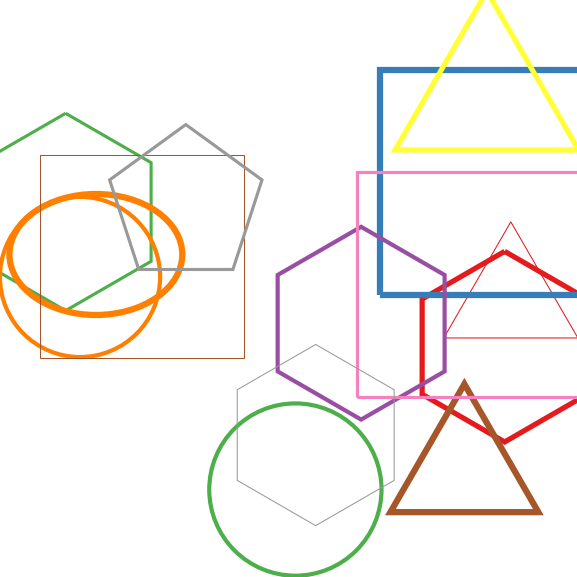[{"shape": "hexagon", "thickness": 2.5, "radius": 0.83, "center": [0.874, 0.399]}, {"shape": "triangle", "thickness": 0.5, "radius": 0.67, "center": [0.885, 0.481]}, {"shape": "square", "thickness": 3, "radius": 0.98, "center": [0.853, 0.683]}, {"shape": "circle", "thickness": 2, "radius": 0.75, "center": [0.511, 0.151]}, {"shape": "hexagon", "thickness": 1.5, "radius": 0.85, "center": [0.114, 0.632]}, {"shape": "hexagon", "thickness": 2, "radius": 0.83, "center": [0.625, 0.439]}, {"shape": "oval", "thickness": 3, "radius": 0.75, "center": [0.166, 0.558]}, {"shape": "circle", "thickness": 2, "radius": 0.69, "center": [0.139, 0.52]}, {"shape": "triangle", "thickness": 2.5, "radius": 0.92, "center": [0.843, 0.831]}, {"shape": "triangle", "thickness": 3, "radius": 0.74, "center": [0.804, 0.186]}, {"shape": "square", "thickness": 0.5, "radius": 0.88, "center": [0.246, 0.555]}, {"shape": "square", "thickness": 1.5, "radius": 0.98, "center": [0.814, 0.506]}, {"shape": "pentagon", "thickness": 1.5, "radius": 0.69, "center": [0.322, 0.645]}, {"shape": "hexagon", "thickness": 0.5, "radius": 0.78, "center": [0.547, 0.246]}]